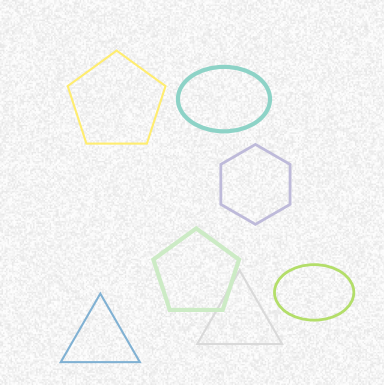[{"shape": "oval", "thickness": 3, "radius": 0.6, "center": [0.582, 0.743]}, {"shape": "hexagon", "thickness": 2, "radius": 0.52, "center": [0.664, 0.521]}, {"shape": "triangle", "thickness": 1.5, "radius": 0.59, "center": [0.261, 0.119]}, {"shape": "oval", "thickness": 2, "radius": 0.52, "center": [0.816, 0.241]}, {"shape": "triangle", "thickness": 1.5, "radius": 0.64, "center": [0.622, 0.17]}, {"shape": "pentagon", "thickness": 3, "radius": 0.59, "center": [0.51, 0.29]}, {"shape": "pentagon", "thickness": 1.5, "radius": 0.67, "center": [0.303, 0.735]}]